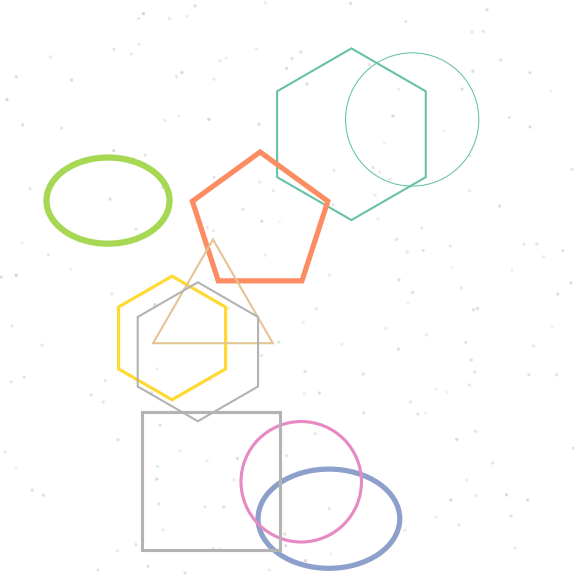[{"shape": "circle", "thickness": 0.5, "radius": 0.58, "center": [0.714, 0.792]}, {"shape": "hexagon", "thickness": 1, "radius": 0.74, "center": [0.609, 0.767]}, {"shape": "pentagon", "thickness": 2.5, "radius": 0.62, "center": [0.45, 0.613]}, {"shape": "oval", "thickness": 2.5, "radius": 0.61, "center": [0.57, 0.101]}, {"shape": "circle", "thickness": 1.5, "radius": 0.52, "center": [0.522, 0.165]}, {"shape": "oval", "thickness": 3, "radius": 0.53, "center": [0.187, 0.652]}, {"shape": "hexagon", "thickness": 1.5, "radius": 0.54, "center": [0.298, 0.414]}, {"shape": "triangle", "thickness": 1, "radius": 0.6, "center": [0.369, 0.465]}, {"shape": "hexagon", "thickness": 1, "radius": 0.6, "center": [0.343, 0.39]}, {"shape": "square", "thickness": 1.5, "radius": 0.6, "center": [0.366, 0.166]}]